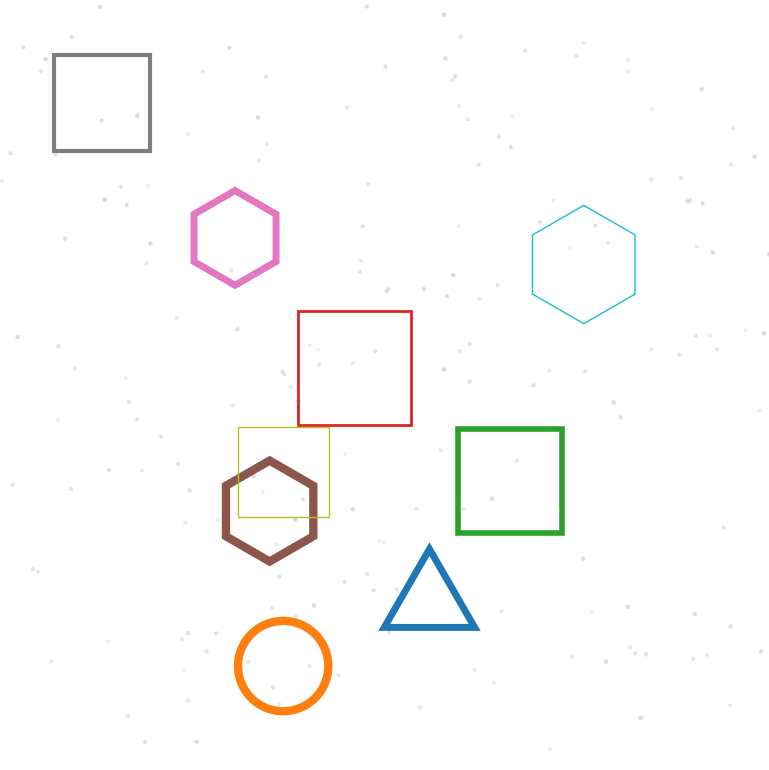[{"shape": "triangle", "thickness": 2.5, "radius": 0.34, "center": [0.558, 0.219]}, {"shape": "circle", "thickness": 3, "radius": 0.29, "center": [0.368, 0.135]}, {"shape": "square", "thickness": 2, "radius": 0.34, "center": [0.662, 0.375]}, {"shape": "square", "thickness": 1, "radius": 0.37, "center": [0.46, 0.522]}, {"shape": "hexagon", "thickness": 3, "radius": 0.33, "center": [0.35, 0.336]}, {"shape": "hexagon", "thickness": 2.5, "radius": 0.31, "center": [0.305, 0.691]}, {"shape": "square", "thickness": 1.5, "radius": 0.31, "center": [0.133, 0.866]}, {"shape": "square", "thickness": 0.5, "radius": 0.29, "center": [0.368, 0.387]}, {"shape": "hexagon", "thickness": 0.5, "radius": 0.38, "center": [0.758, 0.656]}]